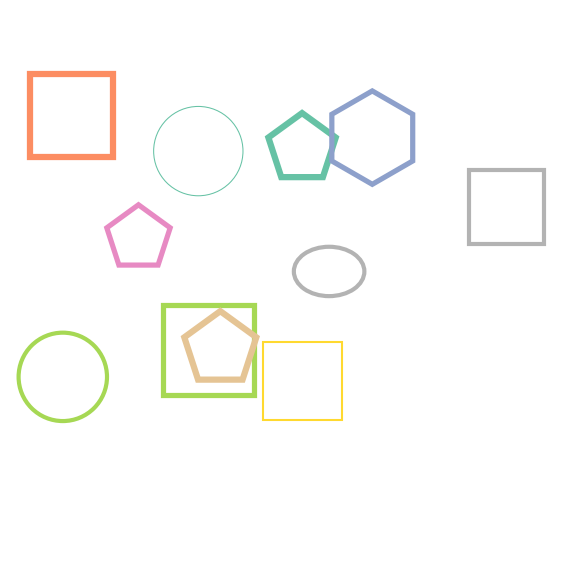[{"shape": "pentagon", "thickness": 3, "radius": 0.31, "center": [0.523, 0.742]}, {"shape": "circle", "thickness": 0.5, "radius": 0.39, "center": [0.343, 0.737]}, {"shape": "square", "thickness": 3, "radius": 0.36, "center": [0.124, 0.799]}, {"shape": "hexagon", "thickness": 2.5, "radius": 0.4, "center": [0.645, 0.761]}, {"shape": "pentagon", "thickness": 2.5, "radius": 0.29, "center": [0.24, 0.587]}, {"shape": "square", "thickness": 2.5, "radius": 0.39, "center": [0.361, 0.393]}, {"shape": "circle", "thickness": 2, "radius": 0.38, "center": [0.109, 0.347]}, {"shape": "square", "thickness": 1, "radius": 0.34, "center": [0.524, 0.339]}, {"shape": "pentagon", "thickness": 3, "radius": 0.33, "center": [0.381, 0.395]}, {"shape": "oval", "thickness": 2, "radius": 0.31, "center": [0.57, 0.529]}, {"shape": "square", "thickness": 2, "radius": 0.32, "center": [0.877, 0.64]}]